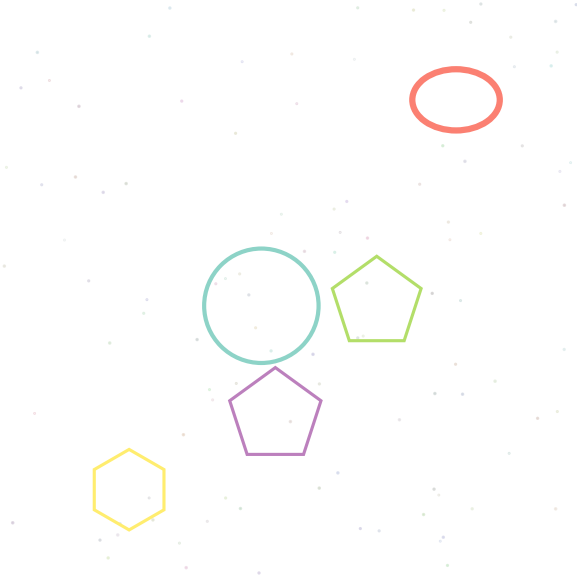[{"shape": "circle", "thickness": 2, "radius": 0.5, "center": [0.453, 0.47]}, {"shape": "oval", "thickness": 3, "radius": 0.38, "center": [0.79, 0.826]}, {"shape": "pentagon", "thickness": 1.5, "radius": 0.4, "center": [0.652, 0.475]}, {"shape": "pentagon", "thickness": 1.5, "radius": 0.42, "center": [0.477, 0.28]}, {"shape": "hexagon", "thickness": 1.5, "radius": 0.35, "center": [0.224, 0.151]}]